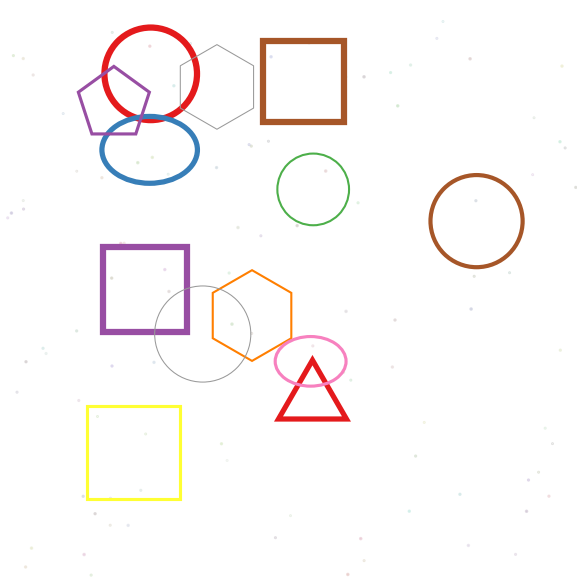[{"shape": "circle", "thickness": 3, "radius": 0.4, "center": [0.261, 0.871]}, {"shape": "triangle", "thickness": 2.5, "radius": 0.34, "center": [0.541, 0.308]}, {"shape": "oval", "thickness": 2.5, "radius": 0.41, "center": [0.259, 0.74]}, {"shape": "circle", "thickness": 1, "radius": 0.31, "center": [0.542, 0.671]}, {"shape": "pentagon", "thickness": 1.5, "radius": 0.32, "center": [0.197, 0.819]}, {"shape": "square", "thickness": 3, "radius": 0.37, "center": [0.252, 0.498]}, {"shape": "hexagon", "thickness": 1, "radius": 0.39, "center": [0.436, 0.453]}, {"shape": "square", "thickness": 1.5, "radius": 0.4, "center": [0.231, 0.215]}, {"shape": "square", "thickness": 3, "radius": 0.35, "center": [0.525, 0.858]}, {"shape": "circle", "thickness": 2, "radius": 0.4, "center": [0.825, 0.616]}, {"shape": "oval", "thickness": 1.5, "radius": 0.31, "center": [0.538, 0.373]}, {"shape": "circle", "thickness": 0.5, "radius": 0.42, "center": [0.351, 0.421]}, {"shape": "hexagon", "thickness": 0.5, "radius": 0.37, "center": [0.376, 0.849]}]